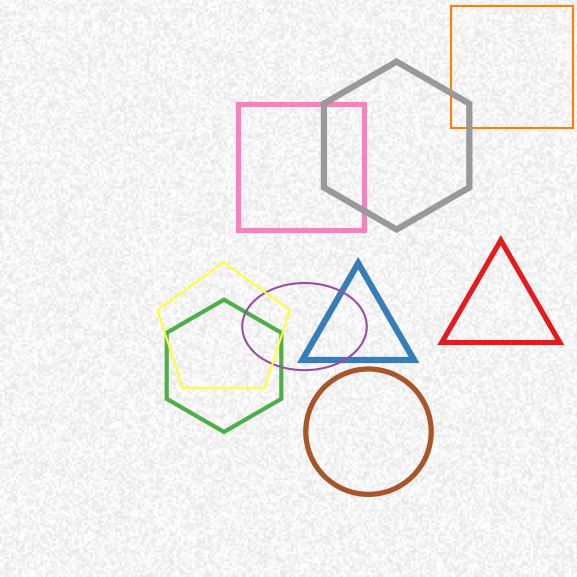[{"shape": "triangle", "thickness": 2.5, "radius": 0.59, "center": [0.867, 0.465]}, {"shape": "triangle", "thickness": 3, "radius": 0.56, "center": [0.62, 0.432]}, {"shape": "hexagon", "thickness": 2, "radius": 0.57, "center": [0.388, 0.366]}, {"shape": "oval", "thickness": 1, "radius": 0.54, "center": [0.527, 0.434]}, {"shape": "square", "thickness": 1, "radius": 0.53, "center": [0.887, 0.883]}, {"shape": "pentagon", "thickness": 1, "radius": 0.6, "center": [0.387, 0.425]}, {"shape": "circle", "thickness": 2.5, "radius": 0.54, "center": [0.638, 0.252]}, {"shape": "square", "thickness": 2.5, "radius": 0.54, "center": [0.521, 0.71]}, {"shape": "hexagon", "thickness": 3, "radius": 0.73, "center": [0.687, 0.747]}]